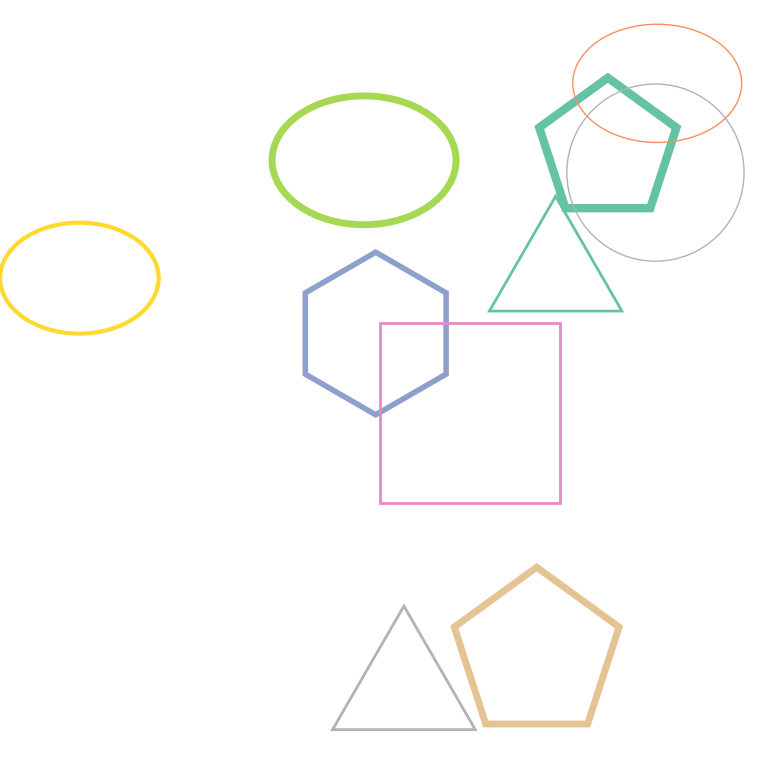[{"shape": "pentagon", "thickness": 3, "radius": 0.47, "center": [0.789, 0.805]}, {"shape": "triangle", "thickness": 1, "radius": 0.5, "center": [0.722, 0.646]}, {"shape": "oval", "thickness": 0.5, "radius": 0.55, "center": [0.854, 0.892]}, {"shape": "hexagon", "thickness": 2, "radius": 0.53, "center": [0.488, 0.567]}, {"shape": "square", "thickness": 1, "radius": 0.58, "center": [0.611, 0.464]}, {"shape": "oval", "thickness": 2.5, "radius": 0.6, "center": [0.473, 0.792]}, {"shape": "oval", "thickness": 1.5, "radius": 0.51, "center": [0.103, 0.639]}, {"shape": "pentagon", "thickness": 2.5, "radius": 0.56, "center": [0.697, 0.151]}, {"shape": "circle", "thickness": 0.5, "radius": 0.58, "center": [0.851, 0.776]}, {"shape": "triangle", "thickness": 1, "radius": 0.54, "center": [0.525, 0.106]}]